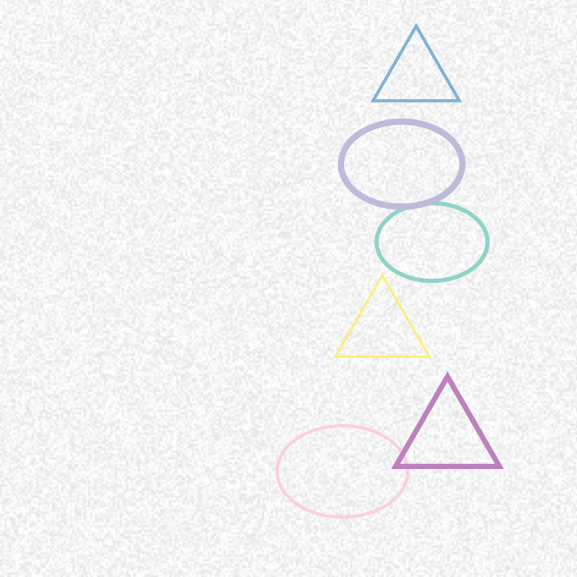[{"shape": "oval", "thickness": 2, "radius": 0.48, "center": [0.748, 0.58]}, {"shape": "oval", "thickness": 3, "radius": 0.53, "center": [0.696, 0.715]}, {"shape": "triangle", "thickness": 1.5, "radius": 0.43, "center": [0.721, 0.868]}, {"shape": "oval", "thickness": 1.5, "radius": 0.57, "center": [0.593, 0.183]}, {"shape": "triangle", "thickness": 2.5, "radius": 0.52, "center": [0.775, 0.243]}, {"shape": "triangle", "thickness": 1, "radius": 0.47, "center": [0.662, 0.428]}]